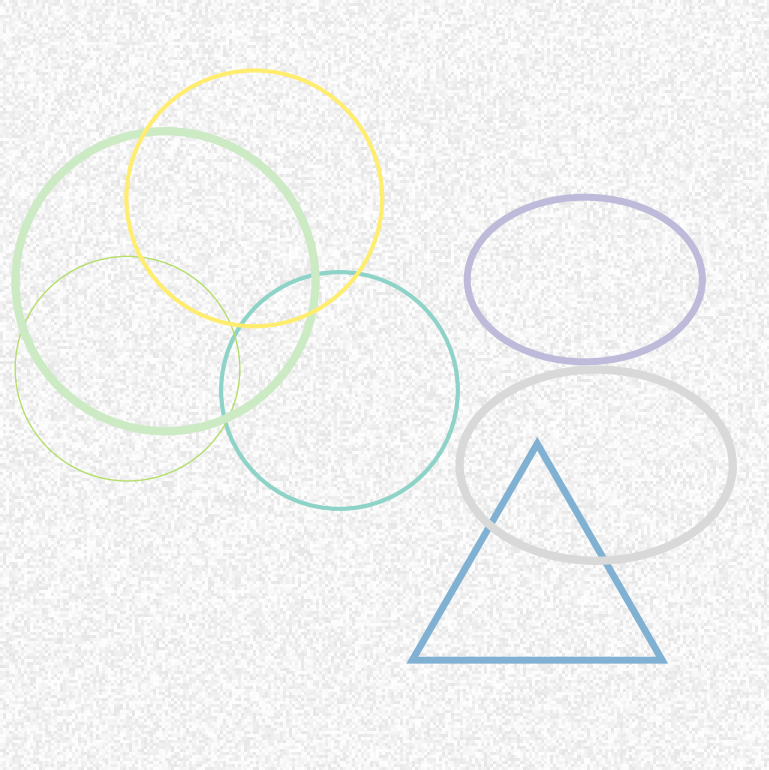[{"shape": "circle", "thickness": 1.5, "radius": 0.77, "center": [0.441, 0.493]}, {"shape": "oval", "thickness": 2.5, "radius": 0.76, "center": [0.759, 0.637]}, {"shape": "triangle", "thickness": 2.5, "radius": 0.94, "center": [0.698, 0.236]}, {"shape": "circle", "thickness": 0.5, "radius": 0.73, "center": [0.166, 0.521]}, {"shape": "oval", "thickness": 3, "radius": 0.89, "center": [0.774, 0.396]}, {"shape": "circle", "thickness": 3, "radius": 0.97, "center": [0.215, 0.635]}, {"shape": "circle", "thickness": 1.5, "radius": 0.83, "center": [0.33, 0.742]}]